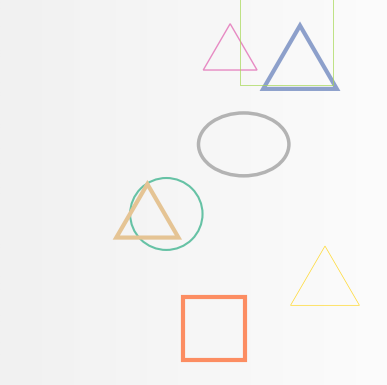[{"shape": "circle", "thickness": 1.5, "radius": 0.47, "center": [0.429, 0.444]}, {"shape": "square", "thickness": 3, "radius": 0.4, "center": [0.552, 0.147]}, {"shape": "triangle", "thickness": 3, "radius": 0.55, "center": [0.774, 0.824]}, {"shape": "triangle", "thickness": 1, "radius": 0.4, "center": [0.594, 0.858]}, {"shape": "square", "thickness": 0.5, "radius": 0.6, "center": [0.74, 0.899]}, {"shape": "triangle", "thickness": 0.5, "radius": 0.51, "center": [0.839, 0.258]}, {"shape": "triangle", "thickness": 3, "radius": 0.46, "center": [0.38, 0.429]}, {"shape": "oval", "thickness": 2.5, "radius": 0.58, "center": [0.629, 0.625]}]